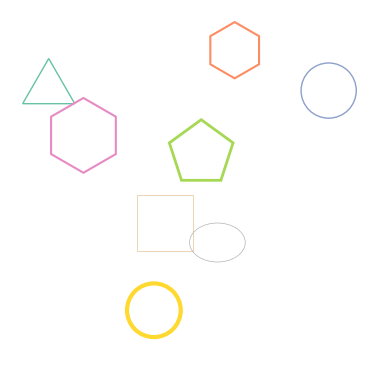[{"shape": "triangle", "thickness": 1, "radius": 0.39, "center": [0.127, 0.77]}, {"shape": "hexagon", "thickness": 1.5, "radius": 0.37, "center": [0.61, 0.87]}, {"shape": "circle", "thickness": 1, "radius": 0.36, "center": [0.854, 0.765]}, {"shape": "hexagon", "thickness": 1.5, "radius": 0.49, "center": [0.217, 0.648]}, {"shape": "pentagon", "thickness": 2, "radius": 0.44, "center": [0.523, 0.602]}, {"shape": "circle", "thickness": 3, "radius": 0.35, "center": [0.4, 0.194]}, {"shape": "square", "thickness": 0.5, "radius": 0.36, "center": [0.428, 0.421]}, {"shape": "oval", "thickness": 0.5, "radius": 0.36, "center": [0.565, 0.37]}]